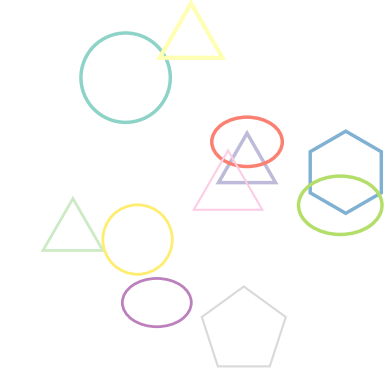[{"shape": "circle", "thickness": 2.5, "radius": 0.58, "center": [0.326, 0.798]}, {"shape": "triangle", "thickness": 3, "radius": 0.47, "center": [0.496, 0.897]}, {"shape": "triangle", "thickness": 2.5, "radius": 0.43, "center": [0.642, 0.568]}, {"shape": "oval", "thickness": 2.5, "radius": 0.46, "center": [0.642, 0.632]}, {"shape": "hexagon", "thickness": 2.5, "radius": 0.53, "center": [0.898, 0.553]}, {"shape": "oval", "thickness": 2.5, "radius": 0.54, "center": [0.884, 0.467]}, {"shape": "triangle", "thickness": 1.5, "radius": 0.51, "center": [0.592, 0.506]}, {"shape": "pentagon", "thickness": 1.5, "radius": 0.57, "center": [0.633, 0.141]}, {"shape": "oval", "thickness": 2, "radius": 0.45, "center": [0.407, 0.214]}, {"shape": "triangle", "thickness": 2, "radius": 0.45, "center": [0.189, 0.394]}, {"shape": "circle", "thickness": 2, "radius": 0.45, "center": [0.357, 0.378]}]